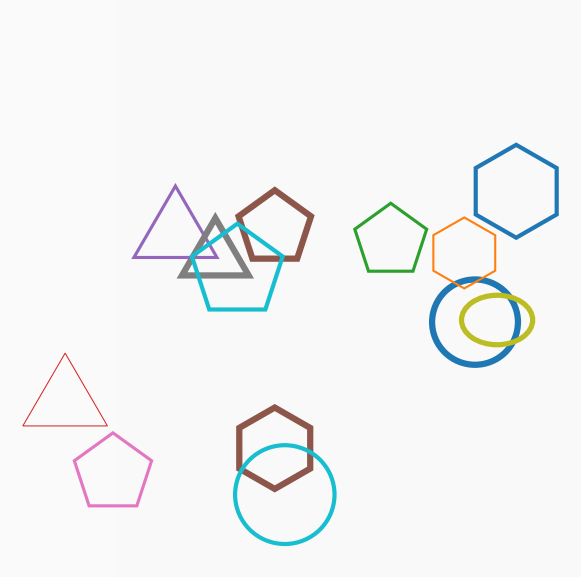[{"shape": "circle", "thickness": 3, "radius": 0.37, "center": [0.817, 0.441]}, {"shape": "hexagon", "thickness": 2, "radius": 0.4, "center": [0.888, 0.668]}, {"shape": "hexagon", "thickness": 1, "radius": 0.31, "center": [0.799, 0.561]}, {"shape": "pentagon", "thickness": 1.5, "radius": 0.33, "center": [0.672, 0.582]}, {"shape": "triangle", "thickness": 0.5, "radius": 0.42, "center": [0.112, 0.304]}, {"shape": "triangle", "thickness": 1.5, "radius": 0.41, "center": [0.302, 0.595]}, {"shape": "hexagon", "thickness": 3, "radius": 0.35, "center": [0.473, 0.223]}, {"shape": "pentagon", "thickness": 3, "radius": 0.33, "center": [0.473, 0.604]}, {"shape": "pentagon", "thickness": 1.5, "radius": 0.35, "center": [0.194, 0.18]}, {"shape": "triangle", "thickness": 3, "radius": 0.33, "center": [0.37, 0.555]}, {"shape": "oval", "thickness": 2.5, "radius": 0.31, "center": [0.855, 0.445]}, {"shape": "circle", "thickness": 2, "radius": 0.43, "center": [0.49, 0.143]}, {"shape": "pentagon", "thickness": 2, "radius": 0.41, "center": [0.408, 0.53]}]